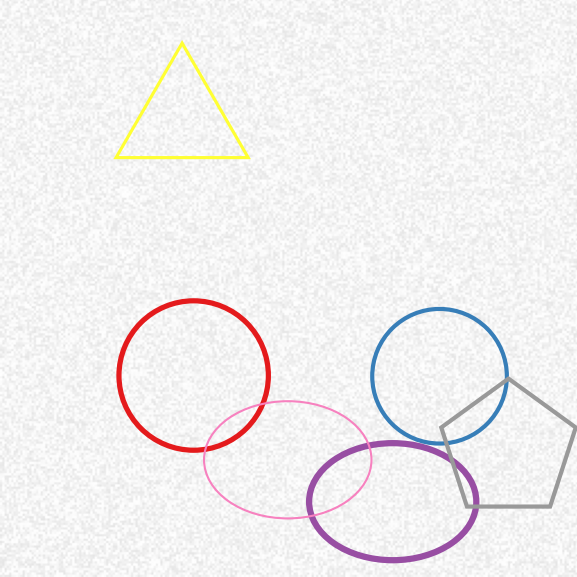[{"shape": "circle", "thickness": 2.5, "radius": 0.65, "center": [0.335, 0.349]}, {"shape": "circle", "thickness": 2, "radius": 0.58, "center": [0.761, 0.348]}, {"shape": "oval", "thickness": 3, "radius": 0.72, "center": [0.68, 0.13]}, {"shape": "triangle", "thickness": 1.5, "radius": 0.66, "center": [0.315, 0.792]}, {"shape": "oval", "thickness": 1, "radius": 0.72, "center": [0.498, 0.203]}, {"shape": "pentagon", "thickness": 2, "radius": 0.61, "center": [0.881, 0.221]}]